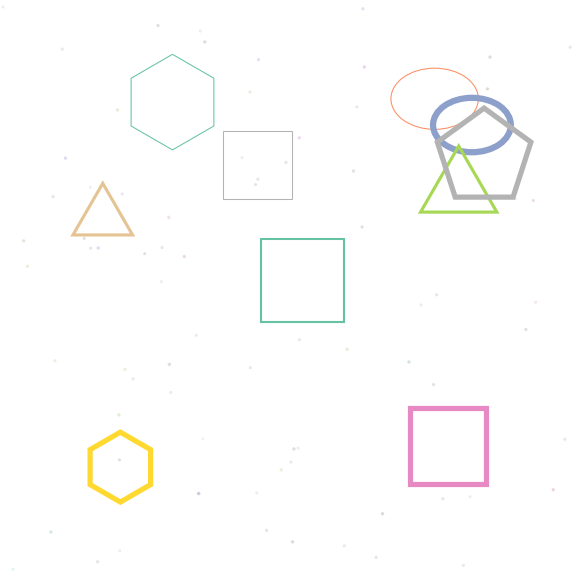[{"shape": "square", "thickness": 1, "radius": 0.36, "center": [0.524, 0.513]}, {"shape": "hexagon", "thickness": 0.5, "radius": 0.41, "center": [0.299, 0.822]}, {"shape": "oval", "thickness": 0.5, "radius": 0.38, "center": [0.753, 0.828]}, {"shape": "oval", "thickness": 3, "radius": 0.34, "center": [0.817, 0.783]}, {"shape": "square", "thickness": 2.5, "radius": 0.33, "center": [0.775, 0.227]}, {"shape": "triangle", "thickness": 1.5, "radius": 0.38, "center": [0.794, 0.67]}, {"shape": "hexagon", "thickness": 2.5, "radius": 0.3, "center": [0.208, 0.19]}, {"shape": "triangle", "thickness": 1.5, "radius": 0.3, "center": [0.178, 0.622]}, {"shape": "square", "thickness": 0.5, "radius": 0.3, "center": [0.446, 0.714]}, {"shape": "pentagon", "thickness": 2.5, "radius": 0.43, "center": [0.838, 0.727]}]